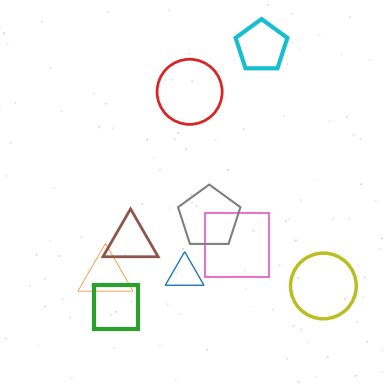[{"shape": "triangle", "thickness": 1, "radius": 0.29, "center": [0.48, 0.288]}, {"shape": "triangle", "thickness": 0.5, "radius": 0.41, "center": [0.274, 0.285]}, {"shape": "square", "thickness": 3, "radius": 0.29, "center": [0.301, 0.203]}, {"shape": "circle", "thickness": 2, "radius": 0.42, "center": [0.492, 0.762]}, {"shape": "triangle", "thickness": 2, "radius": 0.41, "center": [0.339, 0.375]}, {"shape": "square", "thickness": 1.5, "radius": 0.41, "center": [0.615, 0.364]}, {"shape": "pentagon", "thickness": 1.5, "radius": 0.43, "center": [0.543, 0.435]}, {"shape": "circle", "thickness": 2.5, "radius": 0.43, "center": [0.84, 0.257]}, {"shape": "pentagon", "thickness": 3, "radius": 0.35, "center": [0.679, 0.88]}]